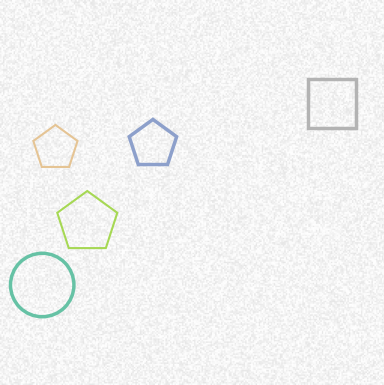[{"shape": "circle", "thickness": 2.5, "radius": 0.41, "center": [0.11, 0.26]}, {"shape": "pentagon", "thickness": 2.5, "radius": 0.32, "center": [0.397, 0.625]}, {"shape": "pentagon", "thickness": 1.5, "radius": 0.41, "center": [0.227, 0.422]}, {"shape": "pentagon", "thickness": 1.5, "radius": 0.3, "center": [0.144, 0.615]}, {"shape": "square", "thickness": 2.5, "radius": 0.32, "center": [0.863, 0.731]}]